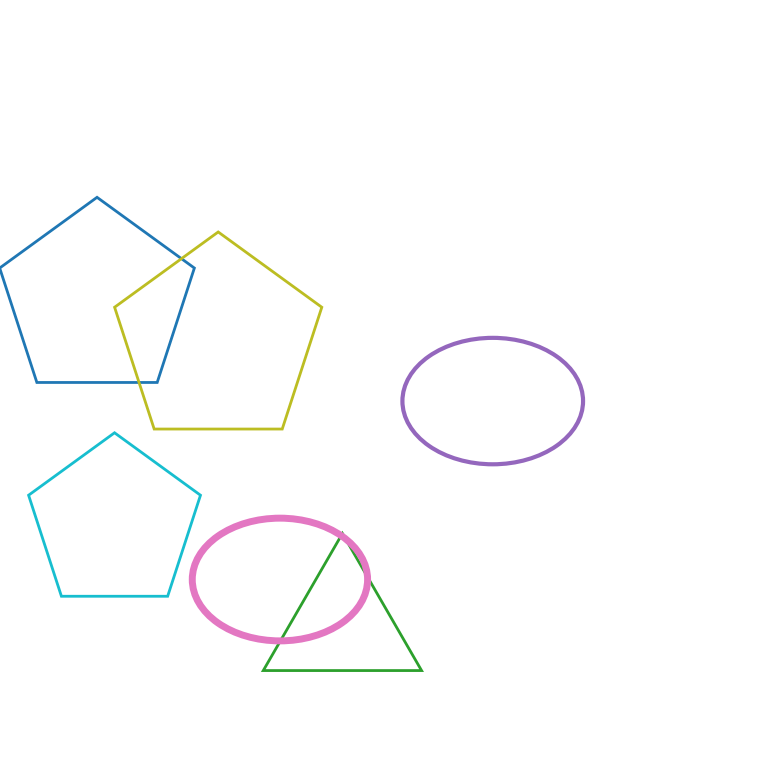[{"shape": "pentagon", "thickness": 1, "radius": 0.66, "center": [0.126, 0.611]}, {"shape": "triangle", "thickness": 1, "radius": 0.59, "center": [0.445, 0.188]}, {"shape": "oval", "thickness": 1.5, "radius": 0.59, "center": [0.64, 0.479]}, {"shape": "oval", "thickness": 2.5, "radius": 0.57, "center": [0.364, 0.247]}, {"shape": "pentagon", "thickness": 1, "radius": 0.71, "center": [0.283, 0.557]}, {"shape": "pentagon", "thickness": 1, "radius": 0.59, "center": [0.149, 0.321]}]